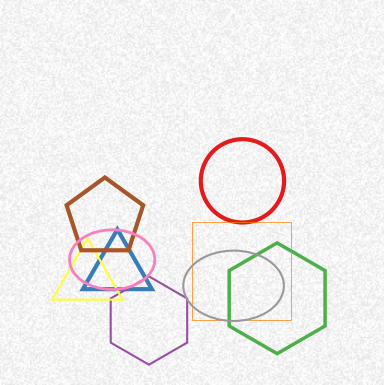[{"shape": "circle", "thickness": 3, "radius": 0.54, "center": [0.63, 0.53]}, {"shape": "triangle", "thickness": 3, "radius": 0.52, "center": [0.305, 0.301]}, {"shape": "hexagon", "thickness": 2.5, "radius": 0.72, "center": [0.72, 0.225]}, {"shape": "hexagon", "thickness": 1.5, "radius": 0.57, "center": [0.387, 0.167]}, {"shape": "square", "thickness": 0.5, "radius": 0.64, "center": [0.627, 0.296]}, {"shape": "triangle", "thickness": 1.5, "radius": 0.53, "center": [0.227, 0.275]}, {"shape": "pentagon", "thickness": 3, "radius": 0.52, "center": [0.272, 0.434]}, {"shape": "oval", "thickness": 2, "radius": 0.55, "center": [0.291, 0.326]}, {"shape": "oval", "thickness": 1.5, "radius": 0.65, "center": [0.607, 0.258]}]